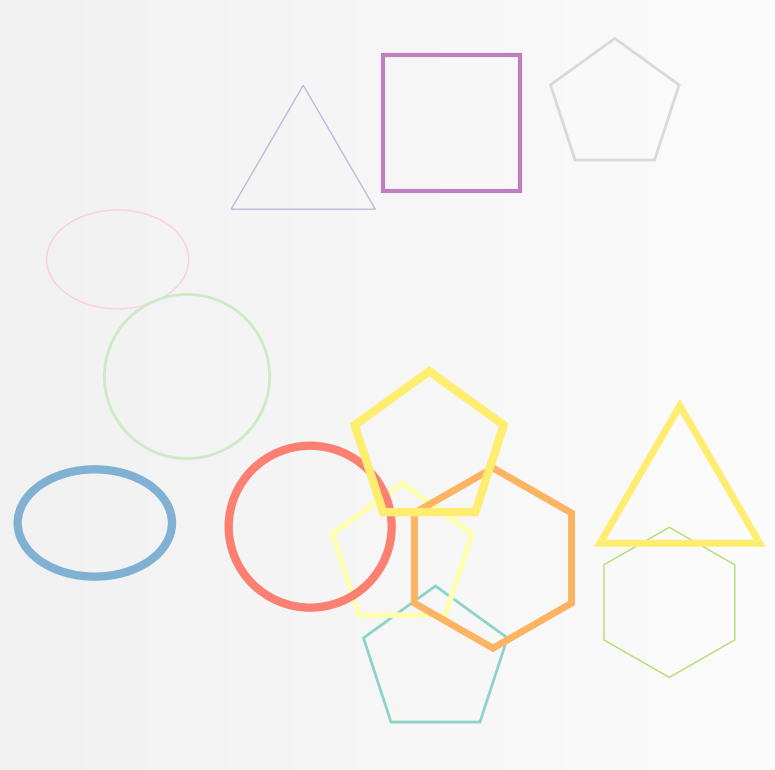[{"shape": "pentagon", "thickness": 1, "radius": 0.49, "center": [0.562, 0.141]}, {"shape": "pentagon", "thickness": 2, "radius": 0.47, "center": [0.519, 0.278]}, {"shape": "triangle", "thickness": 0.5, "radius": 0.54, "center": [0.391, 0.782]}, {"shape": "circle", "thickness": 3, "radius": 0.53, "center": [0.4, 0.316]}, {"shape": "oval", "thickness": 3, "radius": 0.5, "center": [0.122, 0.321]}, {"shape": "hexagon", "thickness": 2.5, "radius": 0.59, "center": [0.636, 0.275]}, {"shape": "hexagon", "thickness": 0.5, "radius": 0.49, "center": [0.864, 0.218]}, {"shape": "oval", "thickness": 0.5, "radius": 0.46, "center": [0.152, 0.663]}, {"shape": "pentagon", "thickness": 1, "radius": 0.44, "center": [0.793, 0.863]}, {"shape": "square", "thickness": 1.5, "radius": 0.44, "center": [0.583, 0.841]}, {"shape": "circle", "thickness": 1, "radius": 0.53, "center": [0.241, 0.511]}, {"shape": "pentagon", "thickness": 3, "radius": 0.51, "center": [0.554, 0.417]}, {"shape": "triangle", "thickness": 2.5, "radius": 0.6, "center": [0.877, 0.354]}]